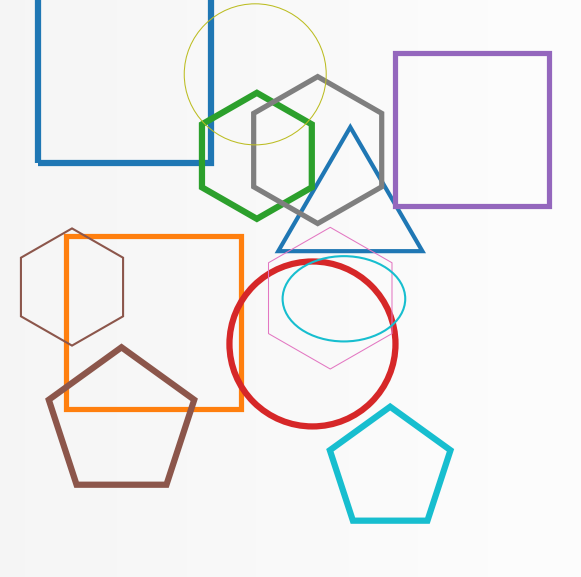[{"shape": "triangle", "thickness": 2, "radius": 0.72, "center": [0.603, 0.636]}, {"shape": "square", "thickness": 3, "radius": 0.75, "center": [0.214, 0.865]}, {"shape": "square", "thickness": 2.5, "radius": 0.75, "center": [0.264, 0.44]}, {"shape": "hexagon", "thickness": 3, "radius": 0.55, "center": [0.442, 0.729]}, {"shape": "circle", "thickness": 3, "radius": 0.71, "center": [0.538, 0.404]}, {"shape": "square", "thickness": 2.5, "radius": 0.66, "center": [0.812, 0.775]}, {"shape": "pentagon", "thickness": 3, "radius": 0.66, "center": [0.209, 0.266]}, {"shape": "hexagon", "thickness": 1, "radius": 0.51, "center": [0.124, 0.502]}, {"shape": "hexagon", "thickness": 0.5, "radius": 0.61, "center": [0.568, 0.483]}, {"shape": "hexagon", "thickness": 2.5, "radius": 0.64, "center": [0.547, 0.739]}, {"shape": "circle", "thickness": 0.5, "radius": 0.61, "center": [0.439, 0.87]}, {"shape": "oval", "thickness": 1, "radius": 0.53, "center": [0.592, 0.482]}, {"shape": "pentagon", "thickness": 3, "radius": 0.55, "center": [0.671, 0.186]}]